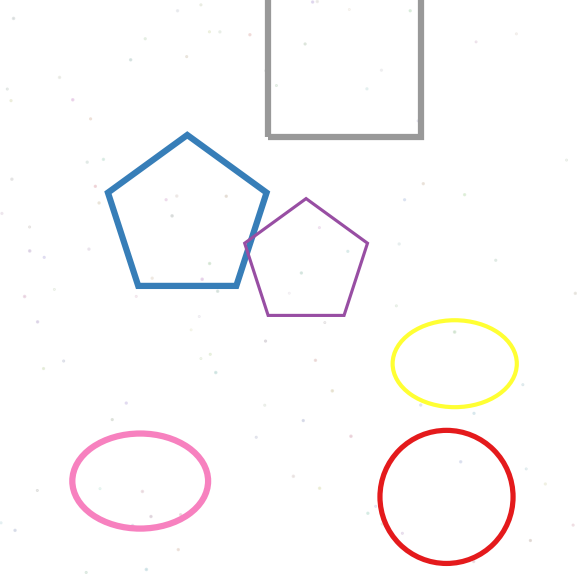[{"shape": "circle", "thickness": 2.5, "radius": 0.58, "center": [0.773, 0.139]}, {"shape": "pentagon", "thickness": 3, "radius": 0.72, "center": [0.324, 0.621]}, {"shape": "pentagon", "thickness": 1.5, "radius": 0.56, "center": [0.53, 0.543]}, {"shape": "oval", "thickness": 2, "radius": 0.54, "center": [0.787, 0.369]}, {"shape": "oval", "thickness": 3, "radius": 0.59, "center": [0.243, 0.166]}, {"shape": "square", "thickness": 3, "radius": 0.66, "center": [0.596, 0.894]}]